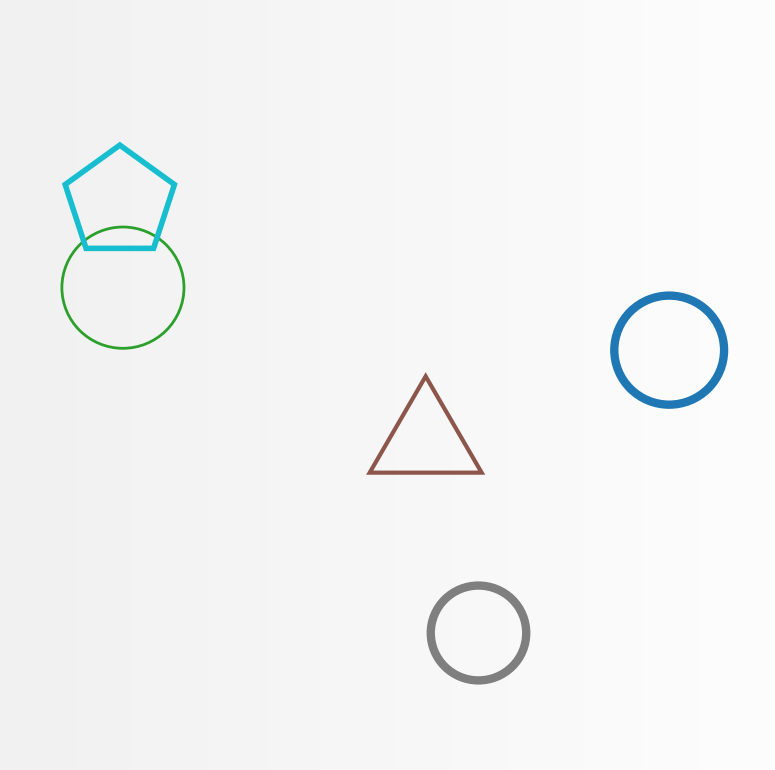[{"shape": "circle", "thickness": 3, "radius": 0.35, "center": [0.863, 0.545]}, {"shape": "circle", "thickness": 1, "radius": 0.39, "center": [0.159, 0.626]}, {"shape": "triangle", "thickness": 1.5, "radius": 0.42, "center": [0.549, 0.428]}, {"shape": "circle", "thickness": 3, "radius": 0.31, "center": [0.617, 0.178]}, {"shape": "pentagon", "thickness": 2, "radius": 0.37, "center": [0.155, 0.737]}]